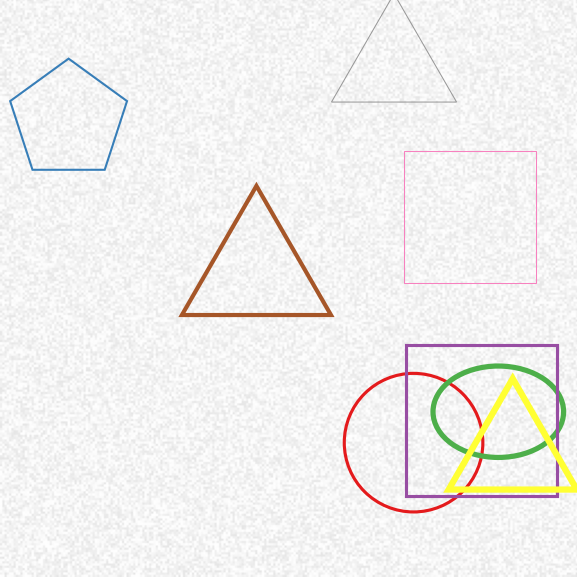[{"shape": "circle", "thickness": 1.5, "radius": 0.6, "center": [0.716, 0.233]}, {"shape": "pentagon", "thickness": 1, "radius": 0.53, "center": [0.119, 0.791]}, {"shape": "oval", "thickness": 2.5, "radius": 0.57, "center": [0.863, 0.286]}, {"shape": "square", "thickness": 1.5, "radius": 0.65, "center": [0.834, 0.271]}, {"shape": "triangle", "thickness": 3, "radius": 0.64, "center": [0.888, 0.215]}, {"shape": "triangle", "thickness": 2, "radius": 0.75, "center": [0.444, 0.528]}, {"shape": "square", "thickness": 0.5, "radius": 0.57, "center": [0.814, 0.623]}, {"shape": "triangle", "thickness": 0.5, "radius": 0.63, "center": [0.682, 0.885]}]